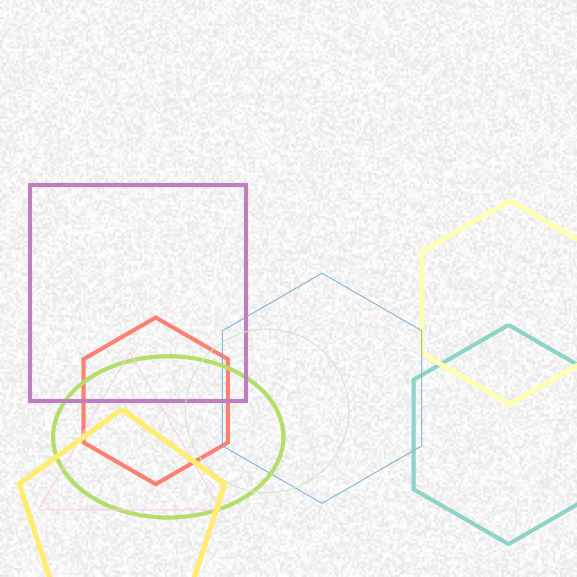[{"shape": "hexagon", "thickness": 2, "radius": 0.95, "center": [0.881, 0.247]}, {"shape": "hexagon", "thickness": 2.5, "radius": 0.88, "center": [0.883, 0.476]}, {"shape": "hexagon", "thickness": 2, "radius": 0.72, "center": [0.27, 0.305]}, {"shape": "hexagon", "thickness": 0.5, "radius": 1.0, "center": [0.558, 0.327]}, {"shape": "oval", "thickness": 2, "radius": 1.0, "center": [0.291, 0.243]}, {"shape": "triangle", "thickness": 0.5, "radius": 0.91, "center": [0.225, 0.207]}, {"shape": "square", "thickness": 2, "radius": 0.93, "center": [0.239, 0.492]}, {"shape": "circle", "thickness": 0.5, "radius": 0.71, "center": [0.462, 0.288]}, {"shape": "pentagon", "thickness": 2.5, "radius": 0.94, "center": [0.211, 0.103]}]